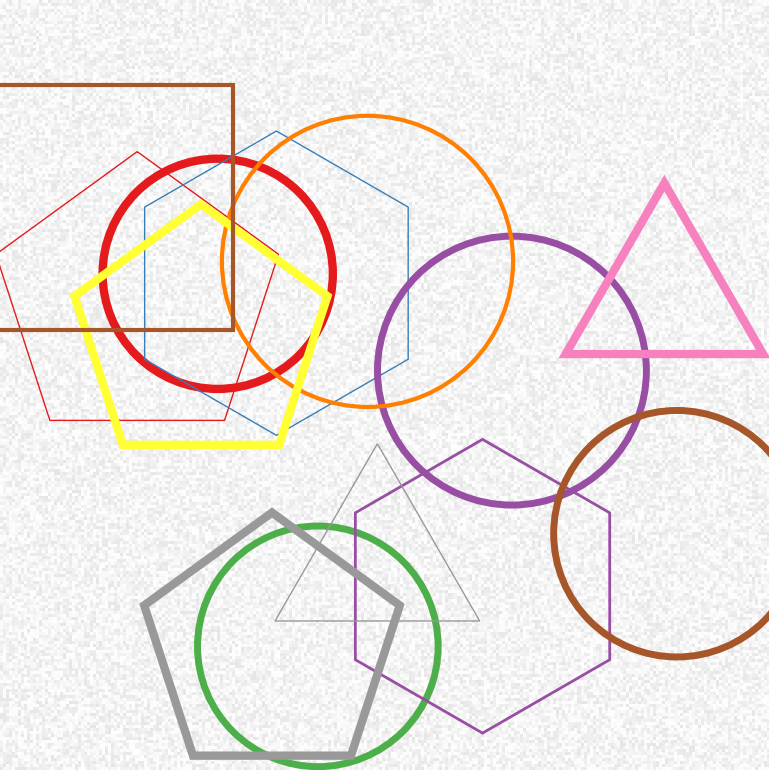[{"shape": "circle", "thickness": 3, "radius": 0.75, "center": [0.283, 0.644]}, {"shape": "pentagon", "thickness": 0.5, "radius": 0.96, "center": [0.178, 0.61]}, {"shape": "hexagon", "thickness": 0.5, "radius": 0.99, "center": [0.359, 0.632]}, {"shape": "circle", "thickness": 2.5, "radius": 0.78, "center": [0.413, 0.161]}, {"shape": "hexagon", "thickness": 1, "radius": 0.95, "center": [0.627, 0.239]}, {"shape": "circle", "thickness": 2.5, "radius": 0.87, "center": [0.665, 0.519]}, {"shape": "circle", "thickness": 1.5, "radius": 0.95, "center": [0.477, 0.661]}, {"shape": "pentagon", "thickness": 3, "radius": 0.86, "center": [0.261, 0.562]}, {"shape": "square", "thickness": 1.5, "radius": 0.8, "center": [0.143, 0.731]}, {"shape": "circle", "thickness": 2.5, "radius": 0.8, "center": [0.879, 0.307]}, {"shape": "triangle", "thickness": 3, "radius": 0.74, "center": [0.863, 0.614]}, {"shape": "pentagon", "thickness": 3, "radius": 0.87, "center": [0.353, 0.16]}, {"shape": "triangle", "thickness": 0.5, "radius": 0.77, "center": [0.49, 0.27]}]